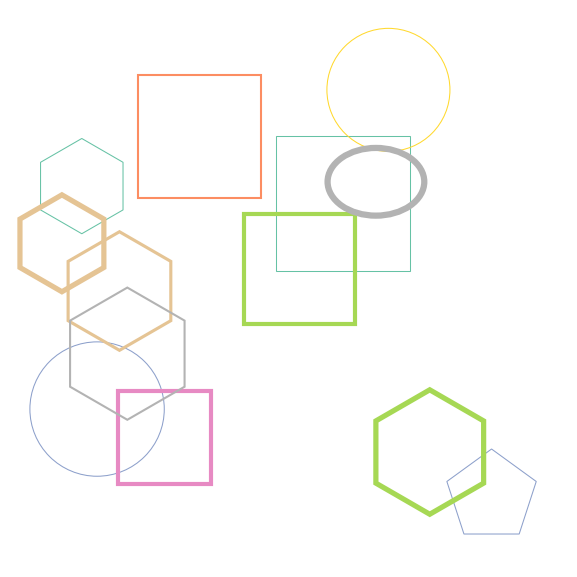[{"shape": "hexagon", "thickness": 0.5, "radius": 0.41, "center": [0.142, 0.677]}, {"shape": "square", "thickness": 0.5, "radius": 0.58, "center": [0.594, 0.647]}, {"shape": "square", "thickness": 1, "radius": 0.53, "center": [0.346, 0.763]}, {"shape": "circle", "thickness": 0.5, "radius": 0.58, "center": [0.168, 0.291]}, {"shape": "pentagon", "thickness": 0.5, "radius": 0.41, "center": [0.851, 0.14]}, {"shape": "square", "thickness": 2, "radius": 0.4, "center": [0.284, 0.242]}, {"shape": "hexagon", "thickness": 2.5, "radius": 0.54, "center": [0.744, 0.216]}, {"shape": "square", "thickness": 2, "radius": 0.48, "center": [0.518, 0.534]}, {"shape": "circle", "thickness": 0.5, "radius": 0.53, "center": [0.673, 0.844]}, {"shape": "hexagon", "thickness": 2.5, "radius": 0.42, "center": [0.107, 0.578]}, {"shape": "hexagon", "thickness": 1.5, "radius": 0.51, "center": [0.207, 0.495]}, {"shape": "oval", "thickness": 3, "radius": 0.42, "center": [0.651, 0.684]}, {"shape": "hexagon", "thickness": 1, "radius": 0.57, "center": [0.22, 0.387]}]